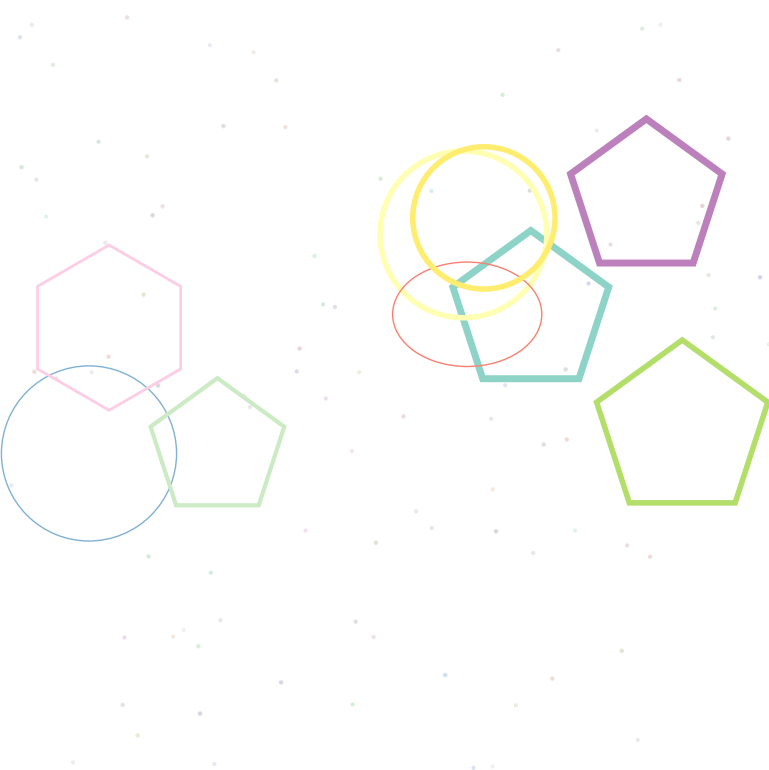[{"shape": "pentagon", "thickness": 2.5, "radius": 0.53, "center": [0.689, 0.594]}, {"shape": "circle", "thickness": 2, "radius": 0.54, "center": [0.602, 0.696]}, {"shape": "oval", "thickness": 0.5, "radius": 0.48, "center": [0.607, 0.592]}, {"shape": "circle", "thickness": 0.5, "radius": 0.57, "center": [0.116, 0.411]}, {"shape": "pentagon", "thickness": 2, "radius": 0.58, "center": [0.886, 0.442]}, {"shape": "hexagon", "thickness": 1, "radius": 0.54, "center": [0.142, 0.574]}, {"shape": "pentagon", "thickness": 2.5, "radius": 0.52, "center": [0.839, 0.742]}, {"shape": "pentagon", "thickness": 1.5, "radius": 0.46, "center": [0.282, 0.418]}, {"shape": "circle", "thickness": 2, "radius": 0.46, "center": [0.628, 0.717]}]